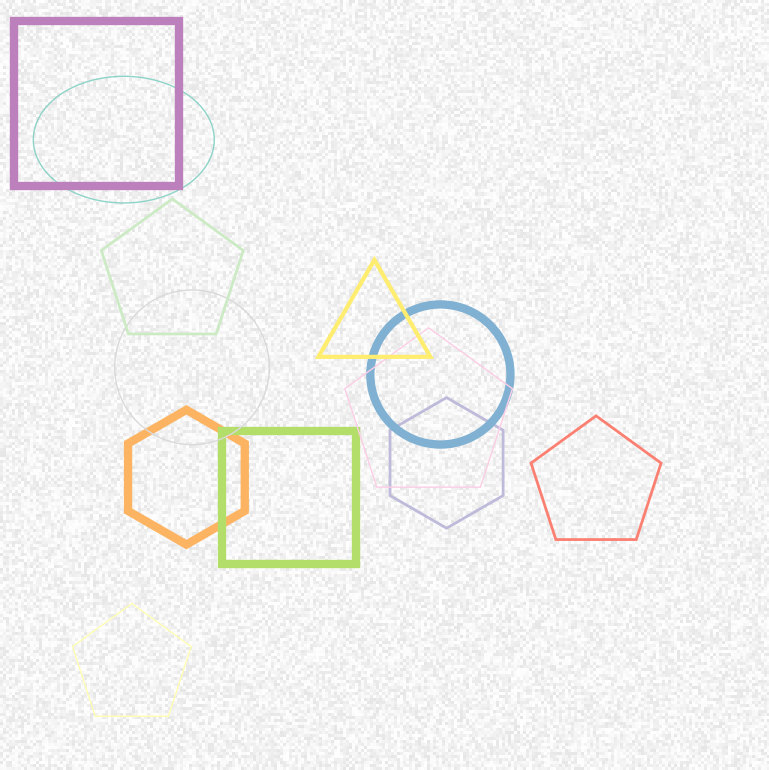[{"shape": "oval", "thickness": 0.5, "radius": 0.59, "center": [0.161, 0.819]}, {"shape": "pentagon", "thickness": 0.5, "radius": 0.4, "center": [0.171, 0.135]}, {"shape": "hexagon", "thickness": 1, "radius": 0.42, "center": [0.58, 0.399]}, {"shape": "pentagon", "thickness": 1, "radius": 0.44, "center": [0.774, 0.371]}, {"shape": "circle", "thickness": 3, "radius": 0.45, "center": [0.572, 0.514]}, {"shape": "hexagon", "thickness": 3, "radius": 0.44, "center": [0.242, 0.38]}, {"shape": "square", "thickness": 3, "radius": 0.43, "center": [0.375, 0.354]}, {"shape": "pentagon", "thickness": 0.5, "radius": 0.57, "center": [0.557, 0.46]}, {"shape": "circle", "thickness": 0.5, "radius": 0.5, "center": [0.249, 0.523]}, {"shape": "square", "thickness": 3, "radius": 0.54, "center": [0.126, 0.865]}, {"shape": "pentagon", "thickness": 1, "radius": 0.48, "center": [0.224, 0.645]}, {"shape": "triangle", "thickness": 1.5, "radius": 0.42, "center": [0.486, 0.579]}]